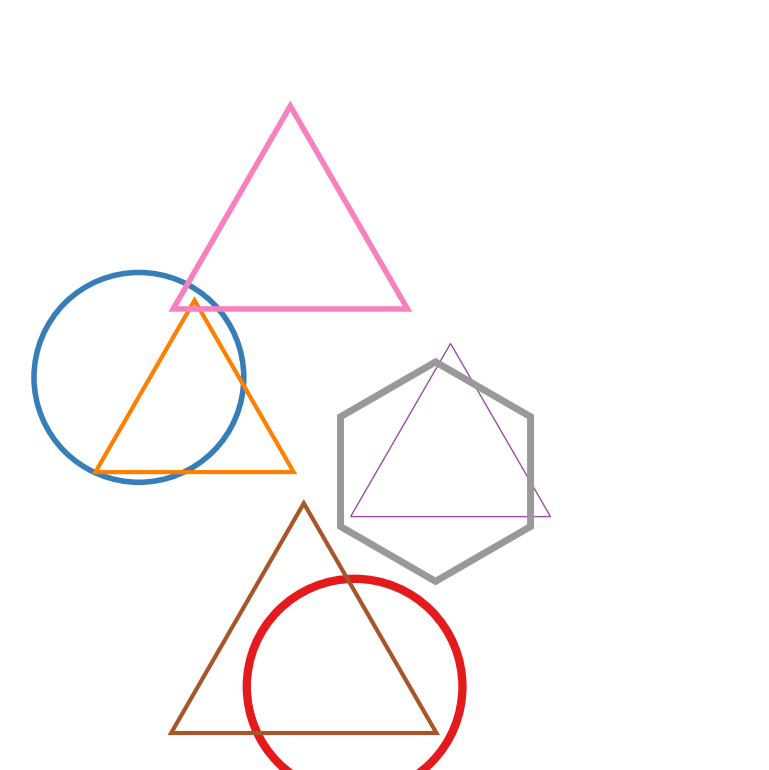[{"shape": "circle", "thickness": 3, "radius": 0.7, "center": [0.461, 0.108]}, {"shape": "circle", "thickness": 2, "radius": 0.68, "center": [0.18, 0.51]}, {"shape": "triangle", "thickness": 0.5, "radius": 0.75, "center": [0.585, 0.404]}, {"shape": "triangle", "thickness": 1.5, "radius": 0.74, "center": [0.253, 0.461]}, {"shape": "triangle", "thickness": 1.5, "radius": 0.99, "center": [0.395, 0.147]}, {"shape": "triangle", "thickness": 2, "radius": 0.88, "center": [0.377, 0.687]}, {"shape": "hexagon", "thickness": 2.5, "radius": 0.71, "center": [0.566, 0.387]}]